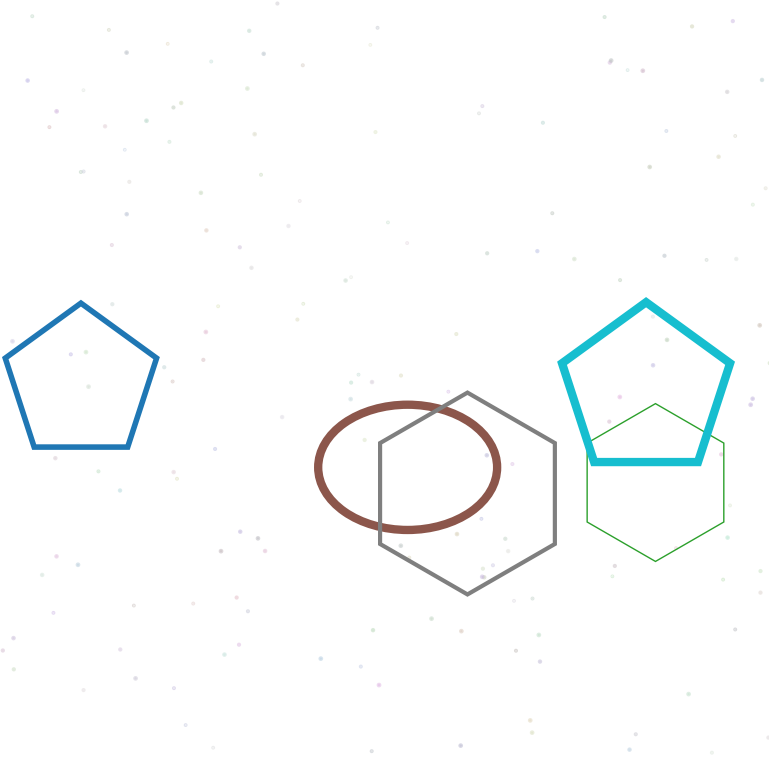[{"shape": "pentagon", "thickness": 2, "radius": 0.52, "center": [0.105, 0.503]}, {"shape": "hexagon", "thickness": 0.5, "radius": 0.51, "center": [0.851, 0.373]}, {"shape": "oval", "thickness": 3, "radius": 0.58, "center": [0.529, 0.393]}, {"shape": "hexagon", "thickness": 1.5, "radius": 0.66, "center": [0.607, 0.359]}, {"shape": "pentagon", "thickness": 3, "radius": 0.57, "center": [0.839, 0.493]}]